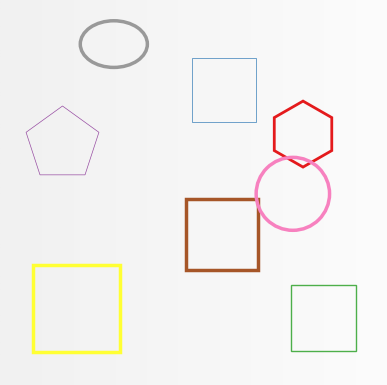[{"shape": "hexagon", "thickness": 2, "radius": 0.43, "center": [0.782, 0.652]}, {"shape": "square", "thickness": 0.5, "radius": 0.42, "center": [0.578, 0.766]}, {"shape": "square", "thickness": 1, "radius": 0.42, "center": [0.834, 0.174]}, {"shape": "pentagon", "thickness": 0.5, "radius": 0.49, "center": [0.161, 0.626]}, {"shape": "square", "thickness": 2.5, "radius": 0.56, "center": [0.197, 0.198]}, {"shape": "square", "thickness": 2.5, "radius": 0.46, "center": [0.573, 0.39]}, {"shape": "circle", "thickness": 2.5, "radius": 0.47, "center": [0.756, 0.497]}, {"shape": "oval", "thickness": 2.5, "radius": 0.43, "center": [0.294, 0.885]}]